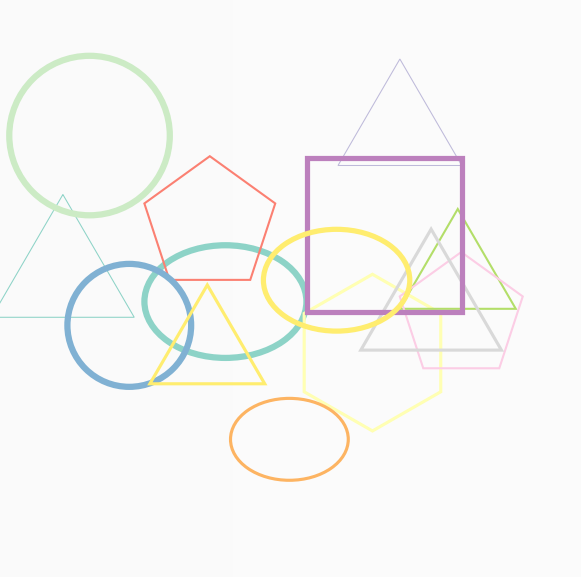[{"shape": "triangle", "thickness": 0.5, "radius": 0.71, "center": [0.108, 0.521]}, {"shape": "oval", "thickness": 3, "radius": 0.7, "center": [0.388, 0.477]}, {"shape": "hexagon", "thickness": 1.5, "radius": 0.68, "center": [0.641, 0.389]}, {"shape": "triangle", "thickness": 0.5, "radius": 0.61, "center": [0.688, 0.774]}, {"shape": "pentagon", "thickness": 1, "radius": 0.59, "center": [0.361, 0.61]}, {"shape": "circle", "thickness": 3, "radius": 0.53, "center": [0.222, 0.436]}, {"shape": "oval", "thickness": 1.5, "radius": 0.51, "center": [0.498, 0.238]}, {"shape": "triangle", "thickness": 1, "radius": 0.58, "center": [0.788, 0.522]}, {"shape": "pentagon", "thickness": 1, "radius": 0.56, "center": [0.794, 0.451]}, {"shape": "triangle", "thickness": 1.5, "radius": 0.7, "center": [0.742, 0.463]}, {"shape": "square", "thickness": 2.5, "radius": 0.67, "center": [0.661, 0.592]}, {"shape": "circle", "thickness": 3, "radius": 0.69, "center": [0.154, 0.764]}, {"shape": "triangle", "thickness": 1.5, "radius": 0.57, "center": [0.357, 0.392]}, {"shape": "oval", "thickness": 2.5, "radius": 0.63, "center": [0.579, 0.514]}]